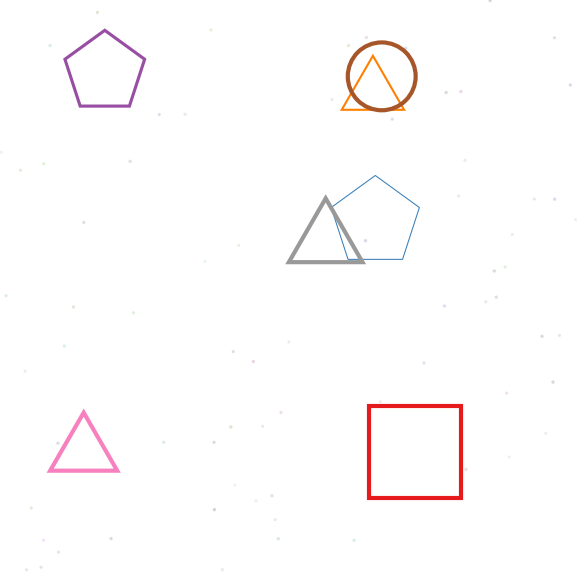[{"shape": "square", "thickness": 2, "radius": 0.4, "center": [0.718, 0.216]}, {"shape": "pentagon", "thickness": 0.5, "radius": 0.4, "center": [0.65, 0.615]}, {"shape": "pentagon", "thickness": 1.5, "radius": 0.36, "center": [0.181, 0.874]}, {"shape": "triangle", "thickness": 1, "radius": 0.31, "center": [0.646, 0.84]}, {"shape": "circle", "thickness": 2, "radius": 0.29, "center": [0.661, 0.867]}, {"shape": "triangle", "thickness": 2, "radius": 0.34, "center": [0.145, 0.218]}, {"shape": "triangle", "thickness": 2, "radius": 0.37, "center": [0.564, 0.582]}]